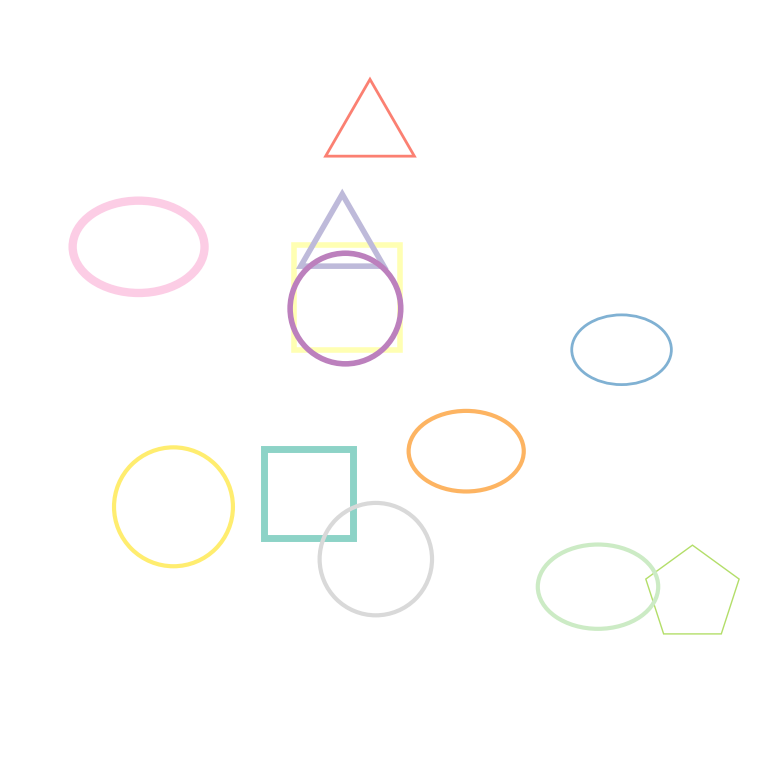[{"shape": "square", "thickness": 2.5, "radius": 0.29, "center": [0.401, 0.359]}, {"shape": "square", "thickness": 2, "radius": 0.34, "center": [0.451, 0.614]}, {"shape": "triangle", "thickness": 2, "radius": 0.31, "center": [0.444, 0.685]}, {"shape": "triangle", "thickness": 1, "radius": 0.33, "center": [0.481, 0.83]}, {"shape": "oval", "thickness": 1, "radius": 0.32, "center": [0.807, 0.546]}, {"shape": "oval", "thickness": 1.5, "radius": 0.37, "center": [0.605, 0.414]}, {"shape": "pentagon", "thickness": 0.5, "radius": 0.32, "center": [0.899, 0.228]}, {"shape": "oval", "thickness": 3, "radius": 0.43, "center": [0.18, 0.679]}, {"shape": "circle", "thickness": 1.5, "radius": 0.36, "center": [0.488, 0.274]}, {"shape": "circle", "thickness": 2, "radius": 0.36, "center": [0.449, 0.599]}, {"shape": "oval", "thickness": 1.5, "radius": 0.39, "center": [0.777, 0.238]}, {"shape": "circle", "thickness": 1.5, "radius": 0.39, "center": [0.225, 0.342]}]